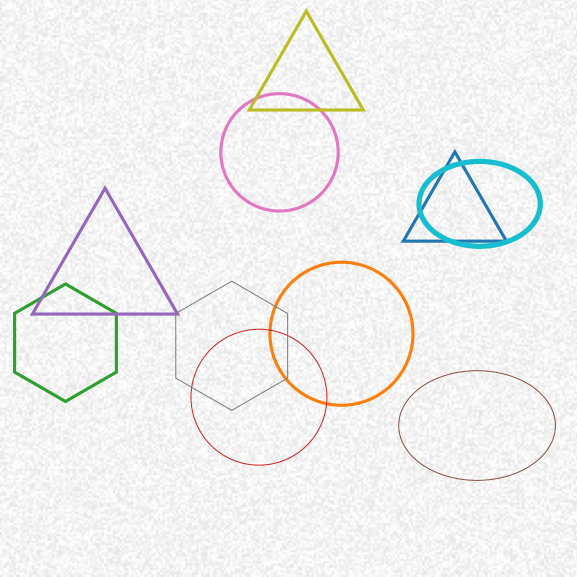[{"shape": "triangle", "thickness": 1.5, "radius": 0.52, "center": [0.788, 0.633]}, {"shape": "circle", "thickness": 1.5, "radius": 0.62, "center": [0.591, 0.421]}, {"shape": "hexagon", "thickness": 1.5, "radius": 0.51, "center": [0.113, 0.406]}, {"shape": "circle", "thickness": 0.5, "radius": 0.59, "center": [0.448, 0.311]}, {"shape": "triangle", "thickness": 1.5, "radius": 0.73, "center": [0.182, 0.528]}, {"shape": "oval", "thickness": 0.5, "radius": 0.68, "center": [0.826, 0.262]}, {"shape": "circle", "thickness": 1.5, "radius": 0.51, "center": [0.484, 0.735]}, {"shape": "hexagon", "thickness": 0.5, "radius": 0.56, "center": [0.401, 0.4]}, {"shape": "triangle", "thickness": 1.5, "radius": 0.57, "center": [0.53, 0.866]}, {"shape": "oval", "thickness": 2.5, "radius": 0.53, "center": [0.831, 0.646]}]